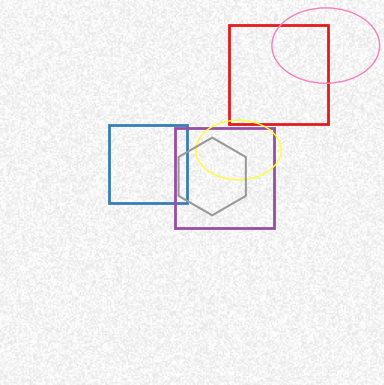[{"shape": "square", "thickness": 2, "radius": 0.65, "center": [0.723, 0.806]}, {"shape": "square", "thickness": 2, "radius": 0.5, "center": [0.385, 0.574]}, {"shape": "square", "thickness": 2, "radius": 0.65, "center": [0.584, 0.538]}, {"shape": "oval", "thickness": 1, "radius": 0.55, "center": [0.619, 0.61]}, {"shape": "oval", "thickness": 1, "radius": 0.7, "center": [0.846, 0.882]}, {"shape": "hexagon", "thickness": 1.5, "radius": 0.5, "center": [0.551, 0.542]}]